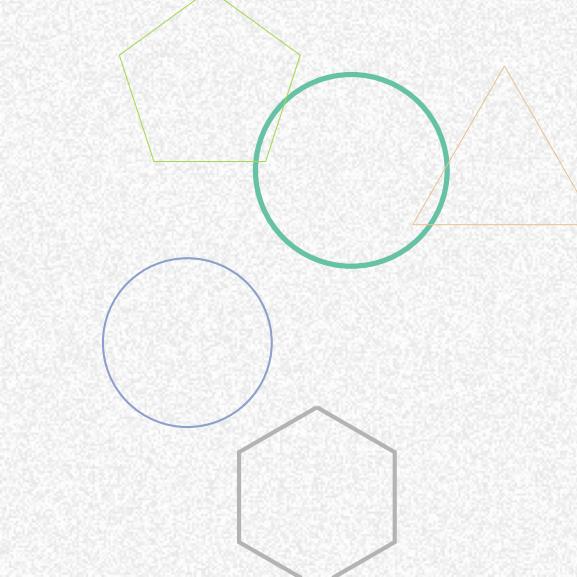[{"shape": "circle", "thickness": 2.5, "radius": 0.83, "center": [0.608, 0.704]}, {"shape": "circle", "thickness": 1, "radius": 0.73, "center": [0.324, 0.406]}, {"shape": "pentagon", "thickness": 0.5, "radius": 0.82, "center": [0.363, 0.853]}, {"shape": "triangle", "thickness": 0.5, "radius": 0.92, "center": [0.873, 0.702]}, {"shape": "hexagon", "thickness": 2, "radius": 0.78, "center": [0.549, 0.138]}]